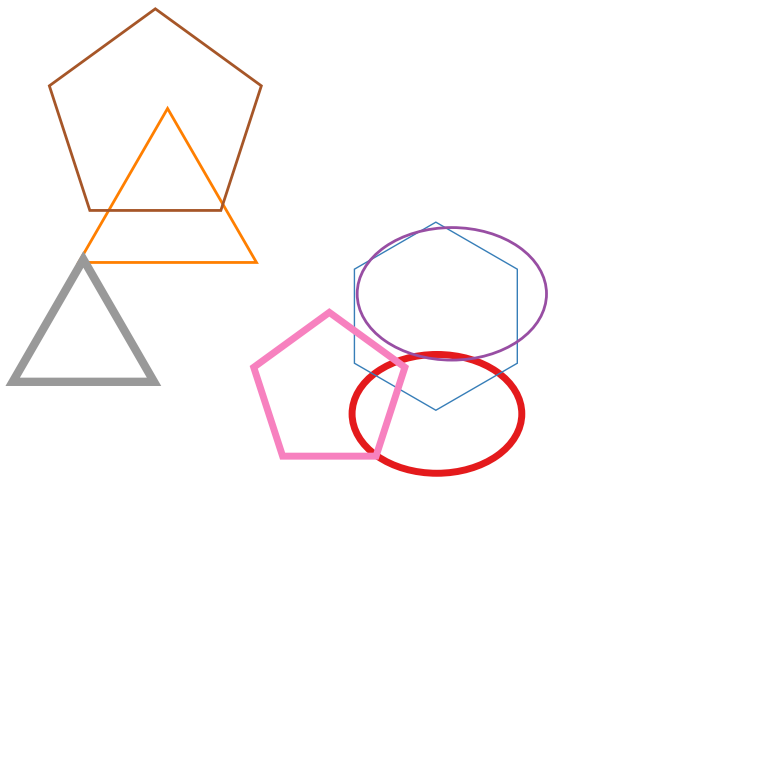[{"shape": "oval", "thickness": 2.5, "radius": 0.55, "center": [0.567, 0.463]}, {"shape": "hexagon", "thickness": 0.5, "radius": 0.61, "center": [0.566, 0.589]}, {"shape": "oval", "thickness": 1, "radius": 0.61, "center": [0.587, 0.618]}, {"shape": "triangle", "thickness": 1, "radius": 0.67, "center": [0.218, 0.726]}, {"shape": "pentagon", "thickness": 1, "radius": 0.72, "center": [0.202, 0.844]}, {"shape": "pentagon", "thickness": 2.5, "radius": 0.52, "center": [0.428, 0.491]}, {"shape": "triangle", "thickness": 3, "radius": 0.53, "center": [0.108, 0.557]}]